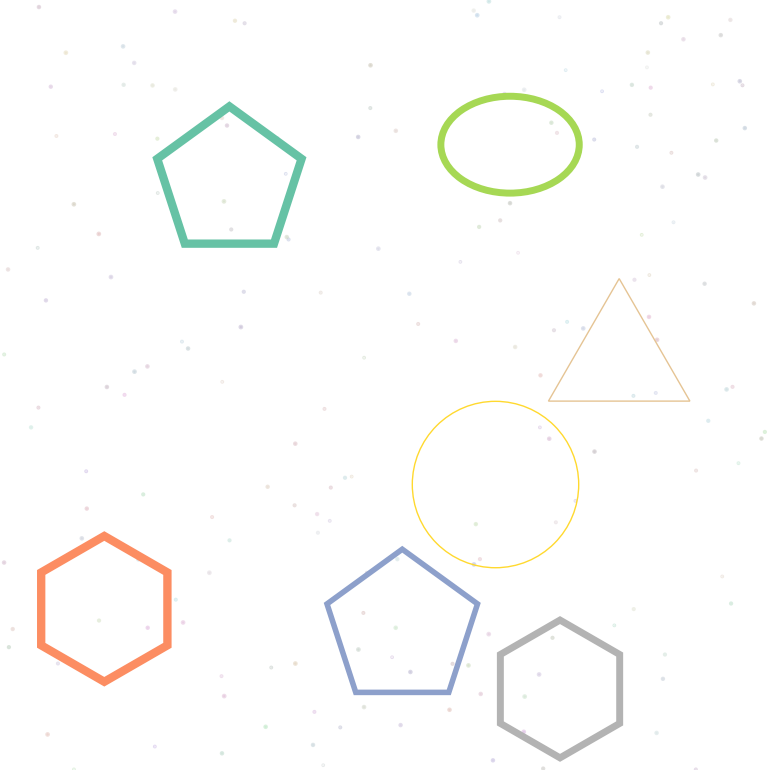[{"shape": "pentagon", "thickness": 3, "radius": 0.49, "center": [0.298, 0.763]}, {"shape": "hexagon", "thickness": 3, "radius": 0.47, "center": [0.135, 0.209]}, {"shape": "pentagon", "thickness": 2, "radius": 0.51, "center": [0.522, 0.184]}, {"shape": "oval", "thickness": 2.5, "radius": 0.45, "center": [0.662, 0.812]}, {"shape": "circle", "thickness": 0.5, "radius": 0.54, "center": [0.644, 0.371]}, {"shape": "triangle", "thickness": 0.5, "radius": 0.53, "center": [0.804, 0.532]}, {"shape": "hexagon", "thickness": 2.5, "radius": 0.45, "center": [0.727, 0.105]}]